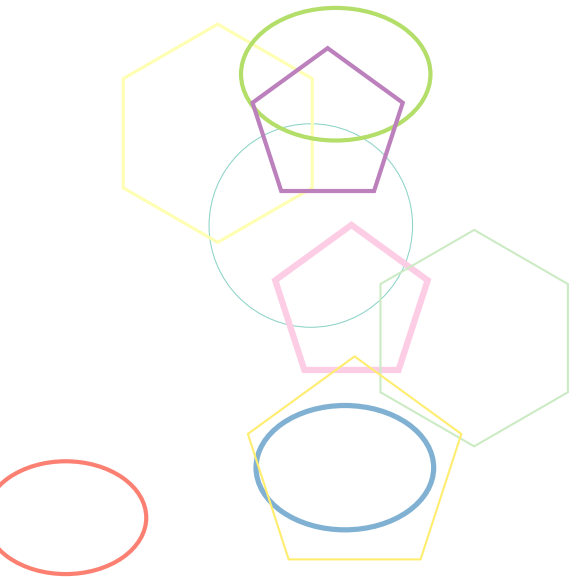[{"shape": "circle", "thickness": 0.5, "radius": 0.88, "center": [0.538, 0.609]}, {"shape": "hexagon", "thickness": 1.5, "radius": 0.94, "center": [0.377, 0.768]}, {"shape": "oval", "thickness": 2, "radius": 0.7, "center": [0.114, 0.103]}, {"shape": "oval", "thickness": 2.5, "radius": 0.77, "center": [0.597, 0.189]}, {"shape": "oval", "thickness": 2, "radius": 0.82, "center": [0.581, 0.871]}, {"shape": "pentagon", "thickness": 3, "radius": 0.69, "center": [0.609, 0.471]}, {"shape": "pentagon", "thickness": 2, "radius": 0.68, "center": [0.567, 0.779]}, {"shape": "hexagon", "thickness": 1, "radius": 0.94, "center": [0.821, 0.414]}, {"shape": "pentagon", "thickness": 1, "radius": 0.97, "center": [0.614, 0.188]}]